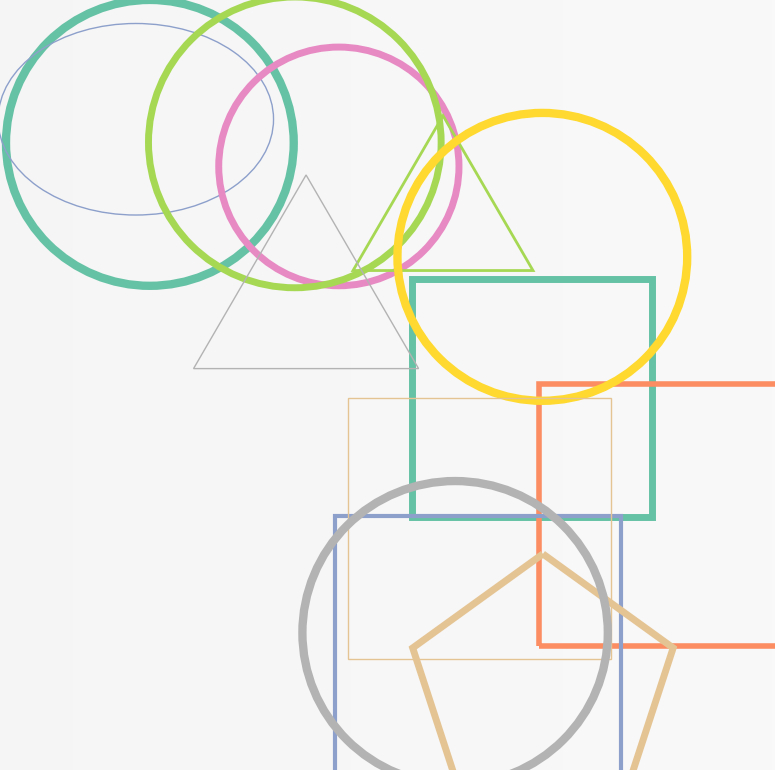[{"shape": "square", "thickness": 2.5, "radius": 0.77, "center": [0.686, 0.483]}, {"shape": "circle", "thickness": 3, "radius": 0.93, "center": [0.193, 0.814]}, {"shape": "square", "thickness": 2, "radius": 0.85, "center": [0.865, 0.331]}, {"shape": "oval", "thickness": 0.5, "radius": 0.89, "center": [0.175, 0.845]}, {"shape": "square", "thickness": 1.5, "radius": 0.92, "center": [0.617, 0.146]}, {"shape": "circle", "thickness": 2.5, "radius": 0.77, "center": [0.437, 0.784]}, {"shape": "circle", "thickness": 2.5, "radius": 0.94, "center": [0.38, 0.815]}, {"shape": "triangle", "thickness": 1, "radius": 0.67, "center": [0.572, 0.716]}, {"shape": "circle", "thickness": 3, "radius": 0.93, "center": [0.7, 0.666]}, {"shape": "pentagon", "thickness": 2.5, "radius": 0.88, "center": [0.701, 0.104]}, {"shape": "square", "thickness": 0.5, "radius": 0.85, "center": [0.619, 0.313]}, {"shape": "triangle", "thickness": 0.5, "radius": 0.84, "center": [0.395, 0.605]}, {"shape": "circle", "thickness": 3, "radius": 0.99, "center": [0.587, 0.178]}]